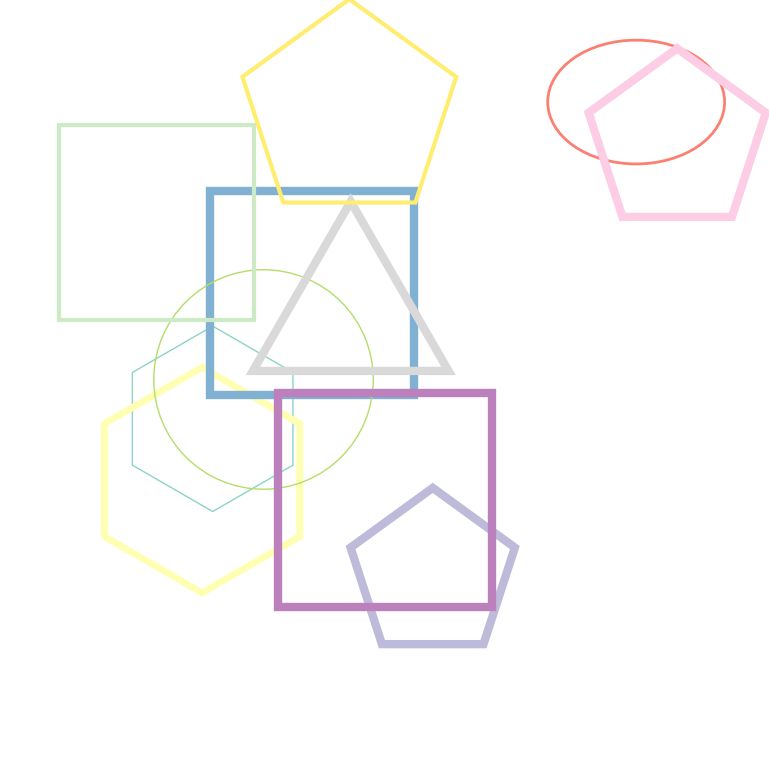[{"shape": "hexagon", "thickness": 0.5, "radius": 0.6, "center": [0.276, 0.456]}, {"shape": "hexagon", "thickness": 2.5, "radius": 0.73, "center": [0.262, 0.376]}, {"shape": "pentagon", "thickness": 3, "radius": 0.56, "center": [0.562, 0.254]}, {"shape": "oval", "thickness": 1, "radius": 0.57, "center": [0.826, 0.867]}, {"shape": "square", "thickness": 3, "radius": 0.66, "center": [0.405, 0.619]}, {"shape": "circle", "thickness": 0.5, "radius": 0.71, "center": [0.342, 0.507]}, {"shape": "pentagon", "thickness": 3, "radius": 0.6, "center": [0.879, 0.816]}, {"shape": "triangle", "thickness": 3, "radius": 0.73, "center": [0.455, 0.592]}, {"shape": "square", "thickness": 3, "radius": 0.7, "center": [0.499, 0.35]}, {"shape": "square", "thickness": 1.5, "radius": 0.63, "center": [0.203, 0.711]}, {"shape": "pentagon", "thickness": 1.5, "radius": 0.73, "center": [0.454, 0.855]}]